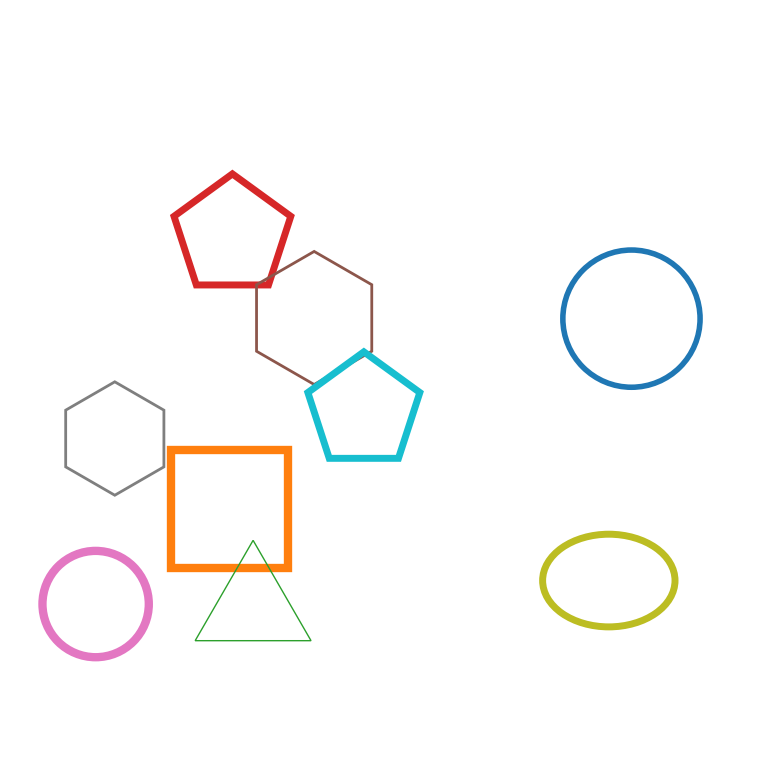[{"shape": "circle", "thickness": 2, "radius": 0.45, "center": [0.82, 0.586]}, {"shape": "square", "thickness": 3, "radius": 0.38, "center": [0.298, 0.339]}, {"shape": "triangle", "thickness": 0.5, "radius": 0.43, "center": [0.329, 0.211]}, {"shape": "pentagon", "thickness": 2.5, "radius": 0.4, "center": [0.302, 0.694]}, {"shape": "hexagon", "thickness": 1, "radius": 0.43, "center": [0.408, 0.587]}, {"shape": "circle", "thickness": 3, "radius": 0.35, "center": [0.124, 0.216]}, {"shape": "hexagon", "thickness": 1, "radius": 0.37, "center": [0.149, 0.43]}, {"shape": "oval", "thickness": 2.5, "radius": 0.43, "center": [0.791, 0.246]}, {"shape": "pentagon", "thickness": 2.5, "radius": 0.38, "center": [0.473, 0.467]}]